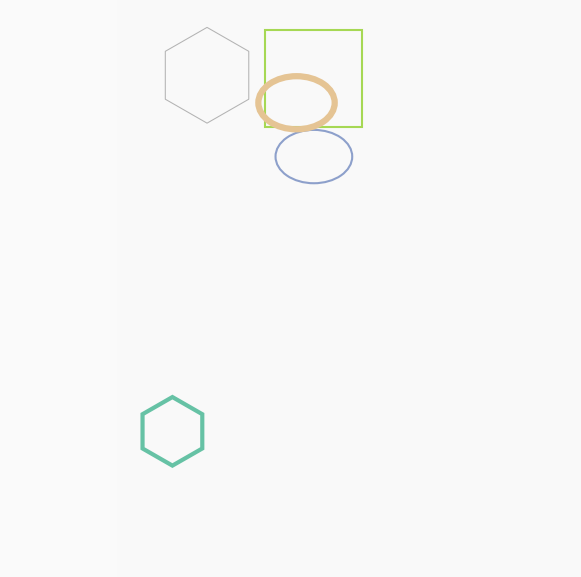[{"shape": "hexagon", "thickness": 2, "radius": 0.3, "center": [0.297, 0.252]}, {"shape": "oval", "thickness": 1, "radius": 0.33, "center": [0.54, 0.728]}, {"shape": "square", "thickness": 1, "radius": 0.42, "center": [0.54, 0.863]}, {"shape": "oval", "thickness": 3, "radius": 0.33, "center": [0.51, 0.821]}, {"shape": "hexagon", "thickness": 0.5, "radius": 0.41, "center": [0.356, 0.869]}]